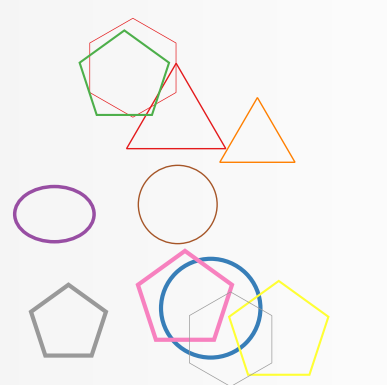[{"shape": "hexagon", "thickness": 0.5, "radius": 0.64, "center": [0.343, 0.824]}, {"shape": "triangle", "thickness": 1, "radius": 0.74, "center": [0.455, 0.688]}, {"shape": "circle", "thickness": 3, "radius": 0.64, "center": [0.544, 0.2]}, {"shape": "pentagon", "thickness": 1.5, "radius": 0.61, "center": [0.321, 0.8]}, {"shape": "oval", "thickness": 2.5, "radius": 0.51, "center": [0.14, 0.444]}, {"shape": "triangle", "thickness": 1, "radius": 0.56, "center": [0.664, 0.635]}, {"shape": "pentagon", "thickness": 1.5, "radius": 0.67, "center": [0.719, 0.136]}, {"shape": "circle", "thickness": 1, "radius": 0.51, "center": [0.459, 0.469]}, {"shape": "pentagon", "thickness": 3, "radius": 0.64, "center": [0.477, 0.221]}, {"shape": "pentagon", "thickness": 3, "radius": 0.51, "center": [0.177, 0.159]}, {"shape": "hexagon", "thickness": 0.5, "radius": 0.61, "center": [0.595, 0.119]}]